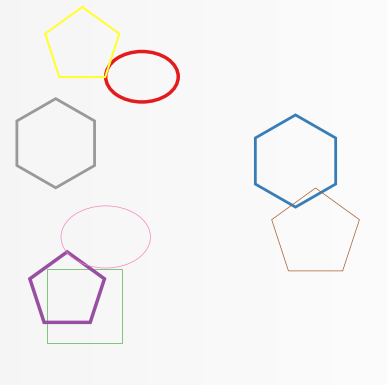[{"shape": "oval", "thickness": 2.5, "radius": 0.47, "center": [0.366, 0.801]}, {"shape": "hexagon", "thickness": 2, "radius": 0.6, "center": [0.763, 0.582]}, {"shape": "square", "thickness": 0.5, "radius": 0.48, "center": [0.218, 0.205]}, {"shape": "pentagon", "thickness": 2.5, "radius": 0.51, "center": [0.173, 0.245]}, {"shape": "pentagon", "thickness": 1.5, "radius": 0.5, "center": [0.212, 0.881]}, {"shape": "pentagon", "thickness": 0.5, "radius": 0.6, "center": [0.814, 0.393]}, {"shape": "oval", "thickness": 0.5, "radius": 0.58, "center": [0.273, 0.385]}, {"shape": "hexagon", "thickness": 2, "radius": 0.58, "center": [0.144, 0.628]}]